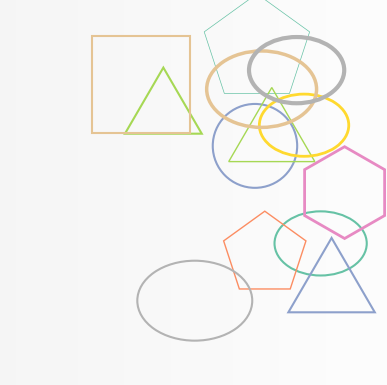[{"shape": "oval", "thickness": 1.5, "radius": 0.6, "center": [0.827, 0.368]}, {"shape": "pentagon", "thickness": 0.5, "radius": 0.72, "center": [0.663, 0.873]}, {"shape": "pentagon", "thickness": 1, "radius": 0.56, "center": [0.683, 0.34]}, {"shape": "circle", "thickness": 1.5, "radius": 0.54, "center": [0.658, 0.621]}, {"shape": "triangle", "thickness": 1.5, "radius": 0.64, "center": [0.856, 0.253]}, {"shape": "hexagon", "thickness": 2, "radius": 0.6, "center": [0.889, 0.5]}, {"shape": "triangle", "thickness": 1, "radius": 0.64, "center": [0.701, 0.644]}, {"shape": "triangle", "thickness": 1.5, "radius": 0.57, "center": [0.422, 0.71]}, {"shape": "oval", "thickness": 2, "radius": 0.58, "center": [0.785, 0.675]}, {"shape": "oval", "thickness": 2.5, "radius": 0.71, "center": [0.675, 0.768]}, {"shape": "square", "thickness": 1.5, "radius": 0.63, "center": [0.364, 0.781]}, {"shape": "oval", "thickness": 3, "radius": 0.61, "center": [0.765, 0.818]}, {"shape": "oval", "thickness": 1.5, "radius": 0.74, "center": [0.503, 0.219]}]